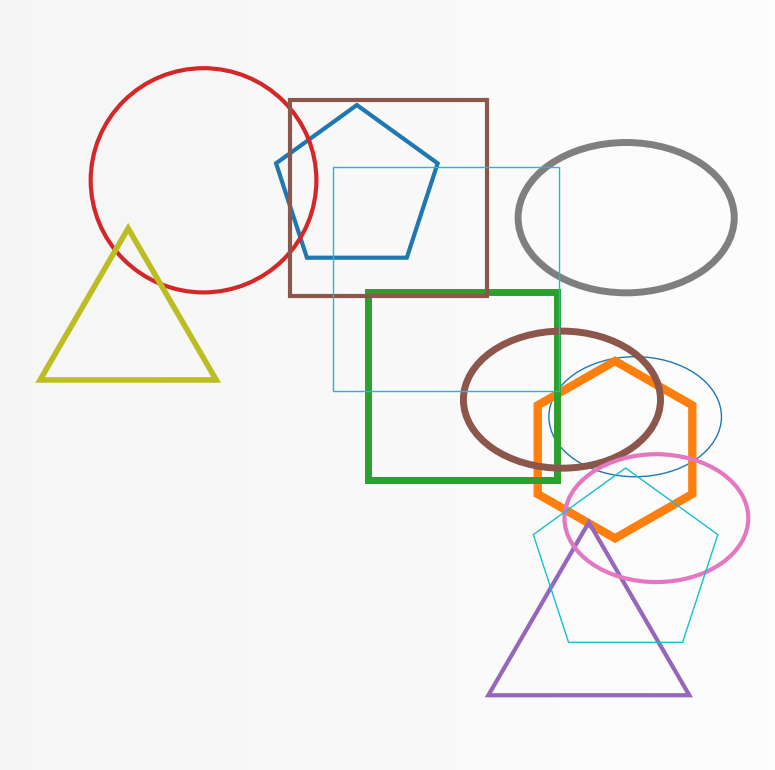[{"shape": "oval", "thickness": 0.5, "radius": 0.56, "center": [0.82, 0.459]}, {"shape": "pentagon", "thickness": 1.5, "radius": 0.55, "center": [0.46, 0.754]}, {"shape": "hexagon", "thickness": 3, "radius": 0.58, "center": [0.794, 0.416]}, {"shape": "square", "thickness": 2.5, "radius": 0.61, "center": [0.597, 0.498]}, {"shape": "circle", "thickness": 1.5, "radius": 0.73, "center": [0.263, 0.766]}, {"shape": "triangle", "thickness": 1.5, "radius": 0.75, "center": [0.76, 0.172]}, {"shape": "square", "thickness": 1.5, "radius": 0.64, "center": [0.502, 0.743]}, {"shape": "oval", "thickness": 2.5, "radius": 0.64, "center": [0.725, 0.481]}, {"shape": "oval", "thickness": 1.5, "radius": 0.59, "center": [0.847, 0.327]}, {"shape": "oval", "thickness": 2.5, "radius": 0.7, "center": [0.808, 0.717]}, {"shape": "triangle", "thickness": 2, "radius": 0.66, "center": [0.165, 0.572]}, {"shape": "pentagon", "thickness": 0.5, "radius": 0.63, "center": [0.807, 0.267]}, {"shape": "square", "thickness": 0.5, "radius": 0.73, "center": [0.575, 0.638]}]